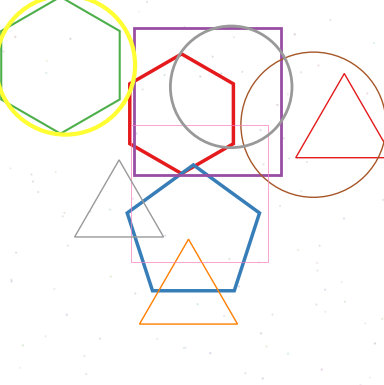[{"shape": "triangle", "thickness": 1, "radius": 0.73, "center": [0.894, 0.663]}, {"shape": "hexagon", "thickness": 2.5, "radius": 0.78, "center": [0.472, 0.704]}, {"shape": "pentagon", "thickness": 2.5, "radius": 0.9, "center": [0.502, 0.391]}, {"shape": "hexagon", "thickness": 1.5, "radius": 0.89, "center": [0.157, 0.831]}, {"shape": "square", "thickness": 2, "radius": 0.96, "center": [0.539, 0.736]}, {"shape": "triangle", "thickness": 1, "radius": 0.73, "center": [0.49, 0.232]}, {"shape": "circle", "thickness": 3, "radius": 0.9, "center": [0.17, 0.831]}, {"shape": "circle", "thickness": 1, "radius": 0.94, "center": [0.814, 0.676]}, {"shape": "square", "thickness": 0.5, "radius": 0.89, "center": [0.518, 0.498]}, {"shape": "circle", "thickness": 2, "radius": 0.79, "center": [0.6, 0.774]}, {"shape": "triangle", "thickness": 1, "radius": 0.67, "center": [0.309, 0.451]}]